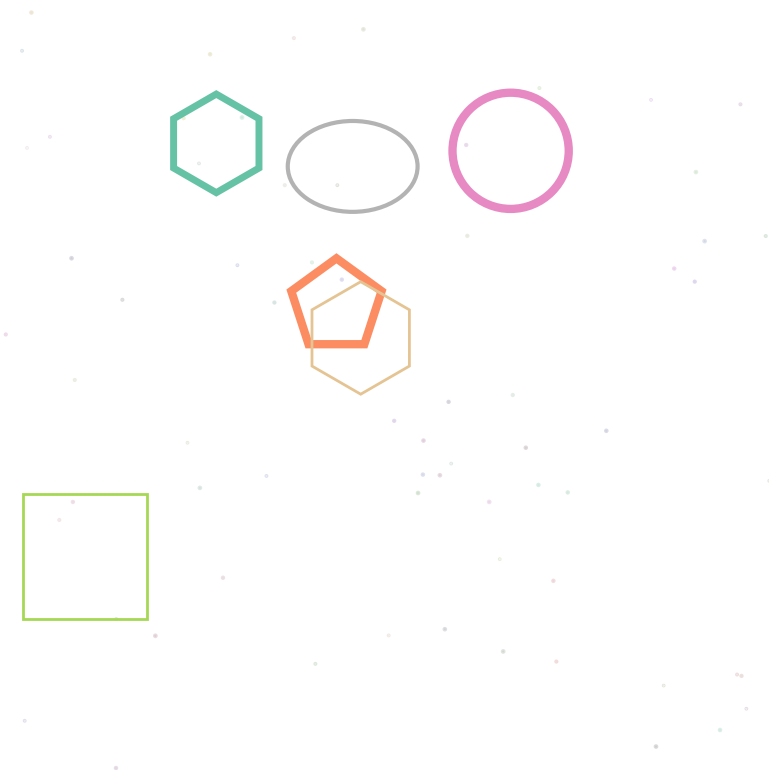[{"shape": "hexagon", "thickness": 2.5, "radius": 0.32, "center": [0.281, 0.814]}, {"shape": "pentagon", "thickness": 3, "radius": 0.31, "center": [0.437, 0.603]}, {"shape": "circle", "thickness": 3, "radius": 0.38, "center": [0.663, 0.804]}, {"shape": "square", "thickness": 1, "radius": 0.41, "center": [0.11, 0.278]}, {"shape": "hexagon", "thickness": 1, "radius": 0.37, "center": [0.468, 0.561]}, {"shape": "oval", "thickness": 1.5, "radius": 0.42, "center": [0.458, 0.784]}]